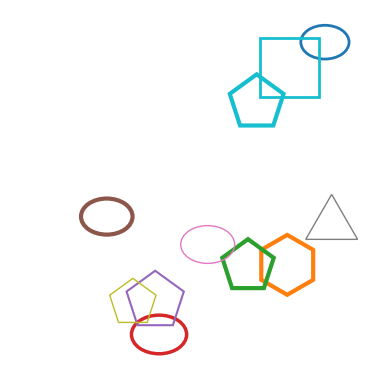[{"shape": "oval", "thickness": 2, "radius": 0.31, "center": [0.844, 0.89]}, {"shape": "hexagon", "thickness": 3, "radius": 0.39, "center": [0.746, 0.312]}, {"shape": "pentagon", "thickness": 3, "radius": 0.35, "center": [0.644, 0.309]}, {"shape": "oval", "thickness": 2.5, "radius": 0.36, "center": [0.413, 0.131]}, {"shape": "pentagon", "thickness": 1.5, "radius": 0.39, "center": [0.403, 0.219]}, {"shape": "oval", "thickness": 3, "radius": 0.33, "center": [0.277, 0.437]}, {"shape": "oval", "thickness": 1, "radius": 0.35, "center": [0.539, 0.365]}, {"shape": "triangle", "thickness": 1, "radius": 0.39, "center": [0.861, 0.417]}, {"shape": "pentagon", "thickness": 1, "radius": 0.32, "center": [0.345, 0.214]}, {"shape": "pentagon", "thickness": 3, "radius": 0.37, "center": [0.667, 0.733]}, {"shape": "square", "thickness": 2, "radius": 0.38, "center": [0.752, 0.825]}]